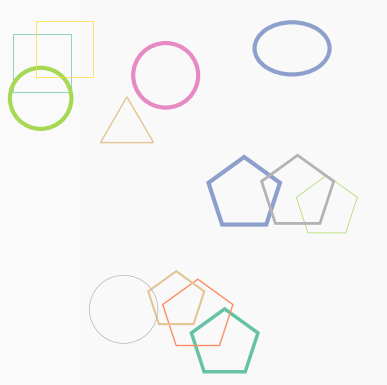[{"shape": "square", "thickness": 0.5, "radius": 0.38, "center": [0.109, 0.837]}, {"shape": "pentagon", "thickness": 2.5, "radius": 0.45, "center": [0.58, 0.107]}, {"shape": "pentagon", "thickness": 1, "radius": 0.48, "center": [0.51, 0.18]}, {"shape": "pentagon", "thickness": 3, "radius": 0.49, "center": [0.63, 0.495]}, {"shape": "oval", "thickness": 3, "radius": 0.48, "center": [0.754, 0.874]}, {"shape": "circle", "thickness": 3, "radius": 0.42, "center": [0.428, 0.804]}, {"shape": "pentagon", "thickness": 0.5, "radius": 0.41, "center": [0.843, 0.462]}, {"shape": "circle", "thickness": 3, "radius": 0.4, "center": [0.105, 0.745]}, {"shape": "square", "thickness": 0.5, "radius": 0.37, "center": [0.166, 0.873]}, {"shape": "triangle", "thickness": 1, "radius": 0.4, "center": [0.328, 0.669]}, {"shape": "pentagon", "thickness": 1.5, "radius": 0.38, "center": [0.455, 0.22]}, {"shape": "pentagon", "thickness": 2, "radius": 0.49, "center": [0.768, 0.499]}, {"shape": "circle", "thickness": 0.5, "radius": 0.44, "center": [0.319, 0.197]}]